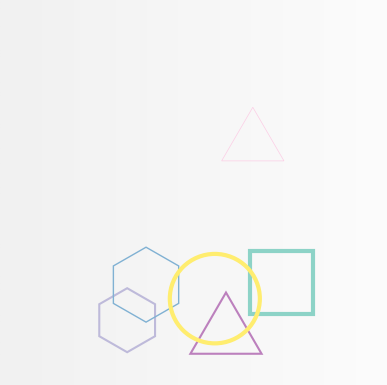[{"shape": "square", "thickness": 3, "radius": 0.41, "center": [0.727, 0.266]}, {"shape": "hexagon", "thickness": 1.5, "radius": 0.42, "center": [0.328, 0.168]}, {"shape": "hexagon", "thickness": 1, "radius": 0.49, "center": [0.377, 0.261]}, {"shape": "triangle", "thickness": 0.5, "radius": 0.46, "center": [0.652, 0.629]}, {"shape": "triangle", "thickness": 1.5, "radius": 0.53, "center": [0.583, 0.134]}, {"shape": "circle", "thickness": 3, "radius": 0.58, "center": [0.554, 0.224]}]